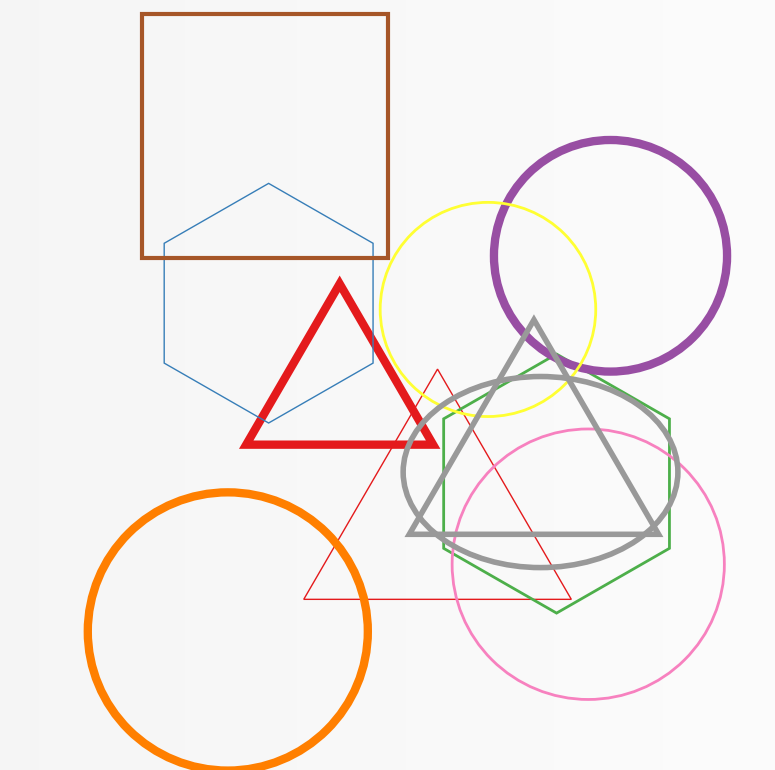[{"shape": "triangle", "thickness": 0.5, "radius": 1.0, "center": [0.565, 0.321]}, {"shape": "triangle", "thickness": 3, "radius": 0.7, "center": [0.438, 0.492]}, {"shape": "hexagon", "thickness": 0.5, "radius": 0.78, "center": [0.347, 0.606]}, {"shape": "hexagon", "thickness": 1, "radius": 0.84, "center": [0.718, 0.372]}, {"shape": "circle", "thickness": 3, "radius": 0.75, "center": [0.788, 0.668]}, {"shape": "circle", "thickness": 3, "radius": 0.9, "center": [0.294, 0.18]}, {"shape": "circle", "thickness": 1, "radius": 0.7, "center": [0.63, 0.598]}, {"shape": "square", "thickness": 1.5, "radius": 0.79, "center": [0.342, 0.823]}, {"shape": "circle", "thickness": 1, "radius": 0.88, "center": [0.759, 0.267]}, {"shape": "oval", "thickness": 2, "radius": 0.89, "center": [0.697, 0.387]}, {"shape": "triangle", "thickness": 2, "radius": 0.93, "center": [0.689, 0.399]}]